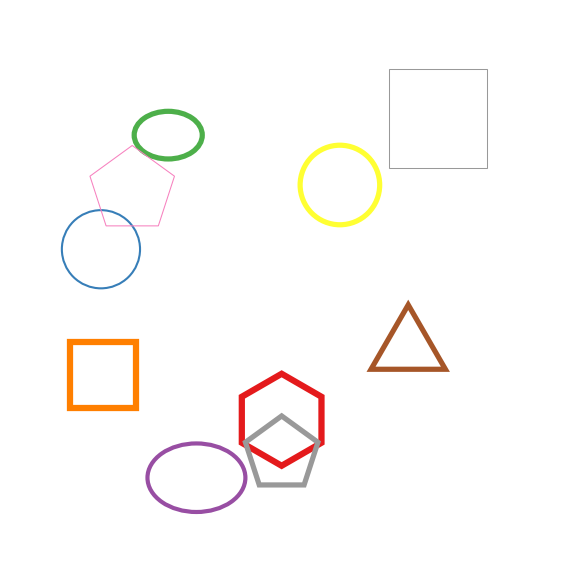[{"shape": "hexagon", "thickness": 3, "radius": 0.4, "center": [0.488, 0.272]}, {"shape": "circle", "thickness": 1, "radius": 0.34, "center": [0.175, 0.568]}, {"shape": "oval", "thickness": 2.5, "radius": 0.29, "center": [0.291, 0.765]}, {"shape": "oval", "thickness": 2, "radius": 0.42, "center": [0.34, 0.172]}, {"shape": "square", "thickness": 3, "radius": 0.29, "center": [0.178, 0.35]}, {"shape": "circle", "thickness": 2.5, "radius": 0.34, "center": [0.589, 0.679]}, {"shape": "triangle", "thickness": 2.5, "radius": 0.37, "center": [0.707, 0.397]}, {"shape": "pentagon", "thickness": 0.5, "radius": 0.38, "center": [0.229, 0.67]}, {"shape": "square", "thickness": 0.5, "radius": 0.43, "center": [0.759, 0.794]}, {"shape": "pentagon", "thickness": 2.5, "radius": 0.33, "center": [0.488, 0.213]}]